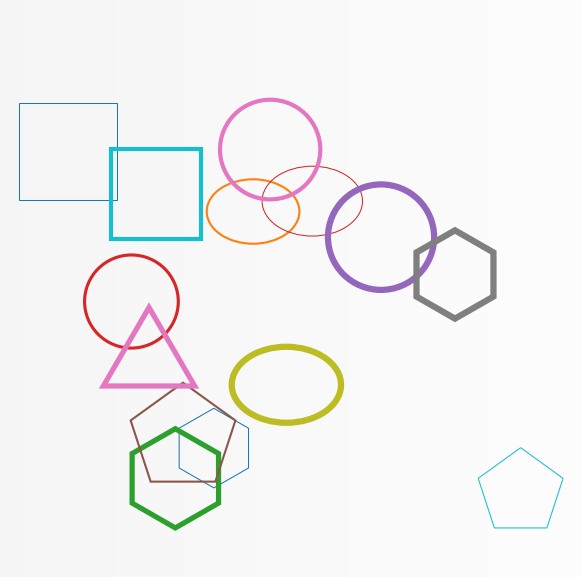[{"shape": "hexagon", "thickness": 0.5, "radius": 0.34, "center": [0.368, 0.223]}, {"shape": "square", "thickness": 0.5, "radius": 0.42, "center": [0.117, 0.737]}, {"shape": "oval", "thickness": 1, "radius": 0.4, "center": [0.435, 0.633]}, {"shape": "hexagon", "thickness": 2.5, "radius": 0.43, "center": [0.302, 0.171]}, {"shape": "circle", "thickness": 1.5, "radius": 0.4, "center": [0.226, 0.477]}, {"shape": "oval", "thickness": 0.5, "radius": 0.43, "center": [0.537, 0.651]}, {"shape": "circle", "thickness": 3, "radius": 0.46, "center": [0.656, 0.588]}, {"shape": "pentagon", "thickness": 1, "radius": 0.47, "center": [0.315, 0.242]}, {"shape": "triangle", "thickness": 2.5, "radius": 0.45, "center": [0.256, 0.376]}, {"shape": "circle", "thickness": 2, "radius": 0.43, "center": [0.465, 0.74]}, {"shape": "hexagon", "thickness": 3, "radius": 0.38, "center": [0.783, 0.524]}, {"shape": "oval", "thickness": 3, "radius": 0.47, "center": [0.493, 0.333]}, {"shape": "square", "thickness": 2, "radius": 0.39, "center": [0.269, 0.663]}, {"shape": "pentagon", "thickness": 0.5, "radius": 0.38, "center": [0.896, 0.147]}]